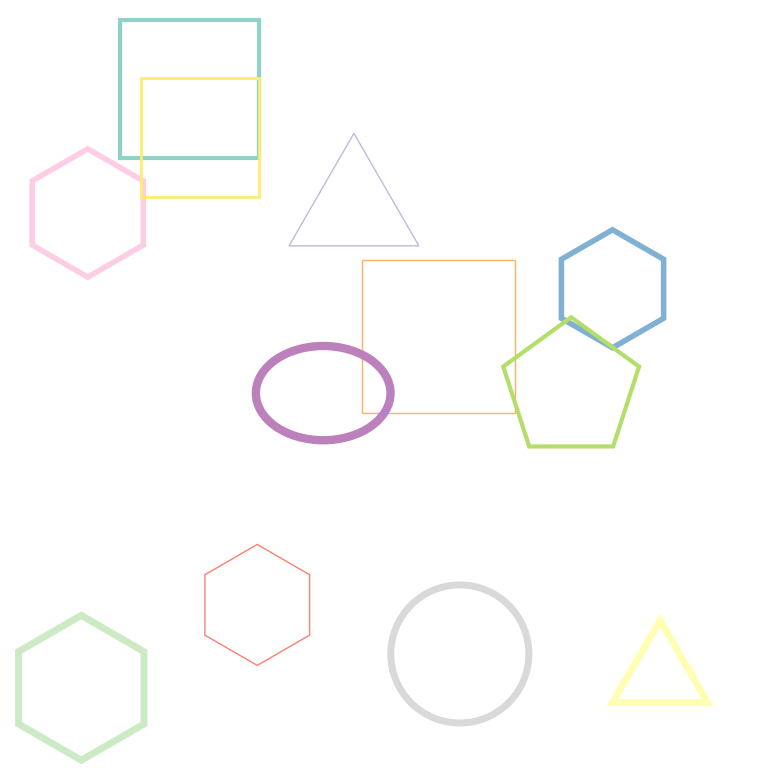[{"shape": "square", "thickness": 1.5, "radius": 0.45, "center": [0.246, 0.884]}, {"shape": "triangle", "thickness": 2.5, "radius": 0.36, "center": [0.857, 0.123]}, {"shape": "triangle", "thickness": 0.5, "radius": 0.49, "center": [0.46, 0.729]}, {"shape": "hexagon", "thickness": 0.5, "radius": 0.39, "center": [0.334, 0.214]}, {"shape": "hexagon", "thickness": 2, "radius": 0.38, "center": [0.795, 0.625]}, {"shape": "square", "thickness": 0.5, "radius": 0.5, "center": [0.57, 0.563]}, {"shape": "pentagon", "thickness": 1.5, "radius": 0.46, "center": [0.742, 0.495]}, {"shape": "hexagon", "thickness": 2, "radius": 0.42, "center": [0.114, 0.723]}, {"shape": "circle", "thickness": 2.5, "radius": 0.45, "center": [0.597, 0.151]}, {"shape": "oval", "thickness": 3, "radius": 0.44, "center": [0.42, 0.489]}, {"shape": "hexagon", "thickness": 2.5, "radius": 0.47, "center": [0.106, 0.107]}, {"shape": "square", "thickness": 1, "radius": 0.39, "center": [0.26, 0.821]}]